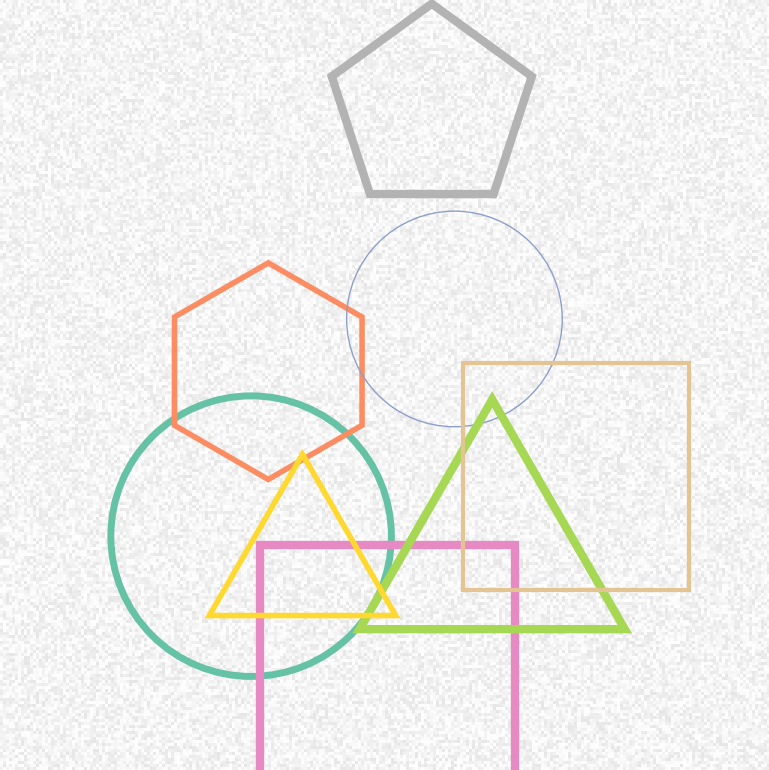[{"shape": "circle", "thickness": 2.5, "radius": 0.91, "center": [0.326, 0.304]}, {"shape": "hexagon", "thickness": 2, "radius": 0.7, "center": [0.348, 0.518]}, {"shape": "circle", "thickness": 0.5, "radius": 0.7, "center": [0.59, 0.586]}, {"shape": "square", "thickness": 3, "radius": 0.83, "center": [0.504, 0.127]}, {"shape": "triangle", "thickness": 3, "radius": 0.99, "center": [0.639, 0.282]}, {"shape": "triangle", "thickness": 2, "radius": 0.7, "center": [0.393, 0.27]}, {"shape": "square", "thickness": 1.5, "radius": 0.74, "center": [0.748, 0.381]}, {"shape": "pentagon", "thickness": 3, "radius": 0.68, "center": [0.561, 0.859]}]